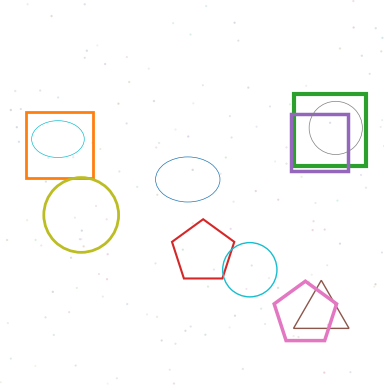[{"shape": "oval", "thickness": 0.5, "radius": 0.42, "center": [0.488, 0.534]}, {"shape": "square", "thickness": 2, "radius": 0.43, "center": [0.154, 0.624]}, {"shape": "square", "thickness": 3, "radius": 0.47, "center": [0.858, 0.662]}, {"shape": "pentagon", "thickness": 1.5, "radius": 0.43, "center": [0.528, 0.345]}, {"shape": "square", "thickness": 2.5, "radius": 0.37, "center": [0.829, 0.629]}, {"shape": "triangle", "thickness": 1, "radius": 0.42, "center": [0.834, 0.189]}, {"shape": "pentagon", "thickness": 2.5, "radius": 0.43, "center": [0.793, 0.184]}, {"shape": "circle", "thickness": 0.5, "radius": 0.35, "center": [0.872, 0.668]}, {"shape": "circle", "thickness": 2, "radius": 0.49, "center": [0.211, 0.442]}, {"shape": "oval", "thickness": 0.5, "radius": 0.34, "center": [0.151, 0.639]}, {"shape": "circle", "thickness": 1, "radius": 0.35, "center": [0.649, 0.299]}]